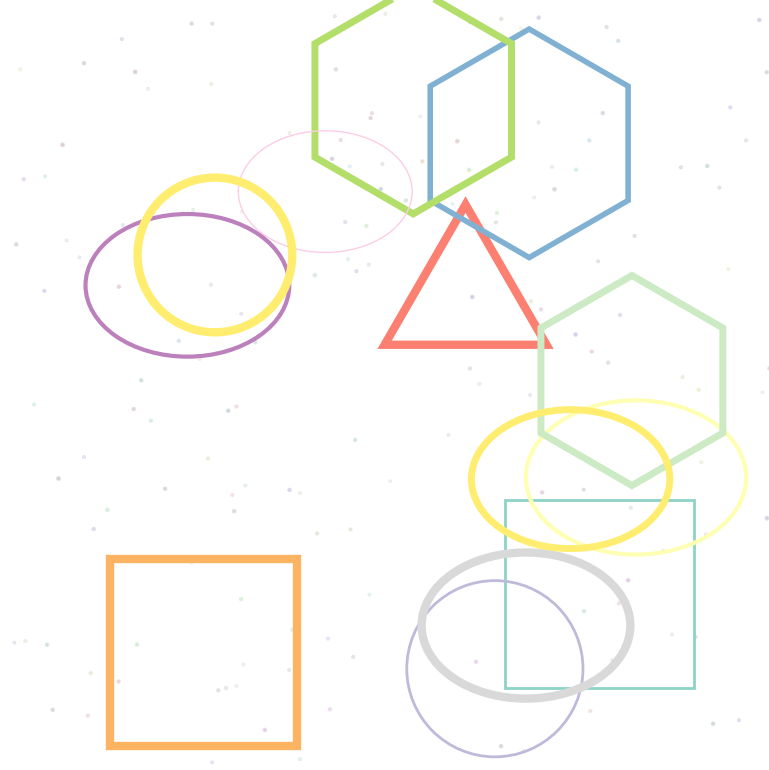[{"shape": "square", "thickness": 1, "radius": 0.61, "center": [0.779, 0.229]}, {"shape": "oval", "thickness": 1.5, "radius": 0.72, "center": [0.826, 0.38]}, {"shape": "circle", "thickness": 1, "radius": 0.57, "center": [0.643, 0.132]}, {"shape": "triangle", "thickness": 3, "radius": 0.61, "center": [0.605, 0.613]}, {"shape": "hexagon", "thickness": 2, "radius": 0.74, "center": [0.687, 0.814]}, {"shape": "square", "thickness": 3, "radius": 0.61, "center": [0.264, 0.153]}, {"shape": "hexagon", "thickness": 2.5, "radius": 0.74, "center": [0.537, 0.87]}, {"shape": "oval", "thickness": 0.5, "radius": 0.56, "center": [0.422, 0.751]}, {"shape": "oval", "thickness": 3, "radius": 0.68, "center": [0.683, 0.188]}, {"shape": "oval", "thickness": 1.5, "radius": 0.66, "center": [0.243, 0.629]}, {"shape": "hexagon", "thickness": 2.5, "radius": 0.68, "center": [0.821, 0.506]}, {"shape": "oval", "thickness": 2.5, "radius": 0.64, "center": [0.741, 0.378]}, {"shape": "circle", "thickness": 3, "radius": 0.5, "center": [0.279, 0.669]}]